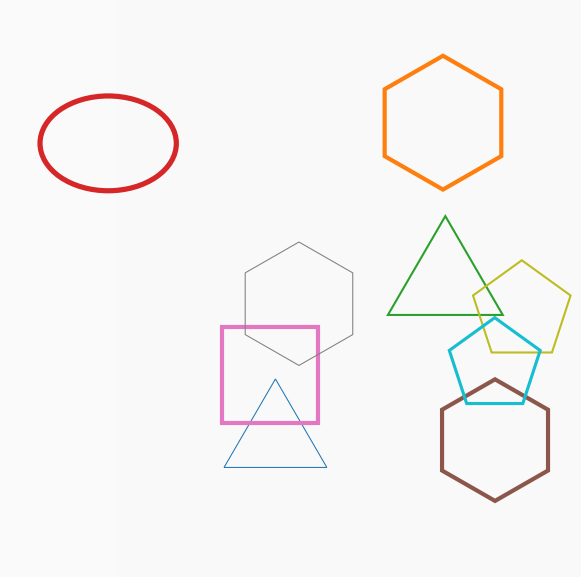[{"shape": "triangle", "thickness": 0.5, "radius": 0.51, "center": [0.474, 0.241]}, {"shape": "hexagon", "thickness": 2, "radius": 0.58, "center": [0.762, 0.787]}, {"shape": "triangle", "thickness": 1, "radius": 0.57, "center": [0.766, 0.511]}, {"shape": "oval", "thickness": 2.5, "radius": 0.59, "center": [0.186, 0.751]}, {"shape": "hexagon", "thickness": 2, "radius": 0.53, "center": [0.852, 0.237]}, {"shape": "square", "thickness": 2, "radius": 0.42, "center": [0.464, 0.349]}, {"shape": "hexagon", "thickness": 0.5, "radius": 0.53, "center": [0.514, 0.473]}, {"shape": "pentagon", "thickness": 1, "radius": 0.44, "center": [0.898, 0.46]}, {"shape": "pentagon", "thickness": 1.5, "radius": 0.41, "center": [0.851, 0.367]}]